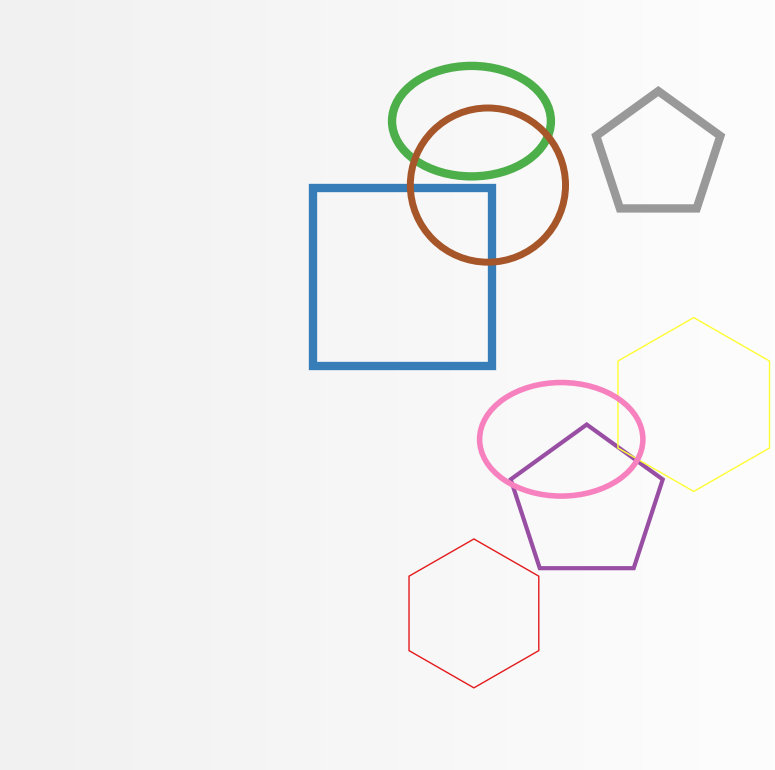[{"shape": "hexagon", "thickness": 0.5, "radius": 0.48, "center": [0.611, 0.203]}, {"shape": "square", "thickness": 3, "radius": 0.58, "center": [0.52, 0.64]}, {"shape": "oval", "thickness": 3, "radius": 0.51, "center": [0.608, 0.843]}, {"shape": "pentagon", "thickness": 1.5, "radius": 0.52, "center": [0.757, 0.346]}, {"shape": "hexagon", "thickness": 0.5, "radius": 0.56, "center": [0.895, 0.475]}, {"shape": "circle", "thickness": 2.5, "radius": 0.5, "center": [0.63, 0.76]}, {"shape": "oval", "thickness": 2, "radius": 0.53, "center": [0.724, 0.429]}, {"shape": "pentagon", "thickness": 3, "radius": 0.42, "center": [0.849, 0.797]}]